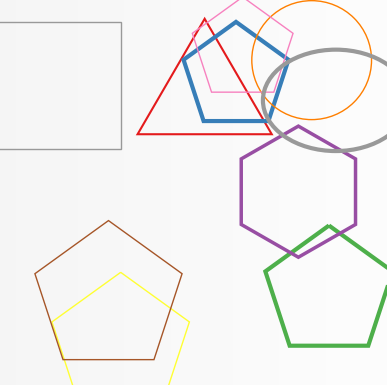[{"shape": "triangle", "thickness": 1.5, "radius": 1.0, "center": [0.528, 0.751]}, {"shape": "pentagon", "thickness": 3, "radius": 0.71, "center": [0.609, 0.801]}, {"shape": "pentagon", "thickness": 3, "radius": 0.86, "center": [0.849, 0.242]}, {"shape": "hexagon", "thickness": 2.5, "radius": 0.85, "center": [0.77, 0.502]}, {"shape": "circle", "thickness": 1, "radius": 0.77, "center": [0.804, 0.844]}, {"shape": "pentagon", "thickness": 1, "radius": 0.93, "center": [0.311, 0.106]}, {"shape": "pentagon", "thickness": 1, "radius": 1.0, "center": [0.28, 0.227]}, {"shape": "pentagon", "thickness": 1, "radius": 0.68, "center": [0.626, 0.871]}, {"shape": "oval", "thickness": 3, "radius": 0.94, "center": [0.867, 0.739]}, {"shape": "square", "thickness": 1, "radius": 0.82, "center": [0.147, 0.778]}]